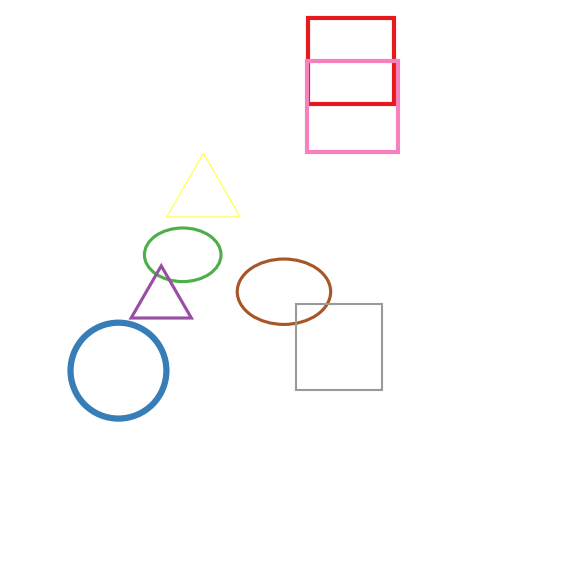[{"shape": "square", "thickness": 2, "radius": 0.37, "center": [0.608, 0.894]}, {"shape": "circle", "thickness": 3, "radius": 0.42, "center": [0.205, 0.357]}, {"shape": "oval", "thickness": 1.5, "radius": 0.33, "center": [0.316, 0.558]}, {"shape": "triangle", "thickness": 1.5, "radius": 0.3, "center": [0.279, 0.479]}, {"shape": "triangle", "thickness": 0.5, "radius": 0.37, "center": [0.352, 0.66]}, {"shape": "oval", "thickness": 1.5, "radius": 0.4, "center": [0.492, 0.494]}, {"shape": "square", "thickness": 2, "radius": 0.39, "center": [0.611, 0.814]}, {"shape": "square", "thickness": 1, "radius": 0.37, "center": [0.587, 0.398]}]